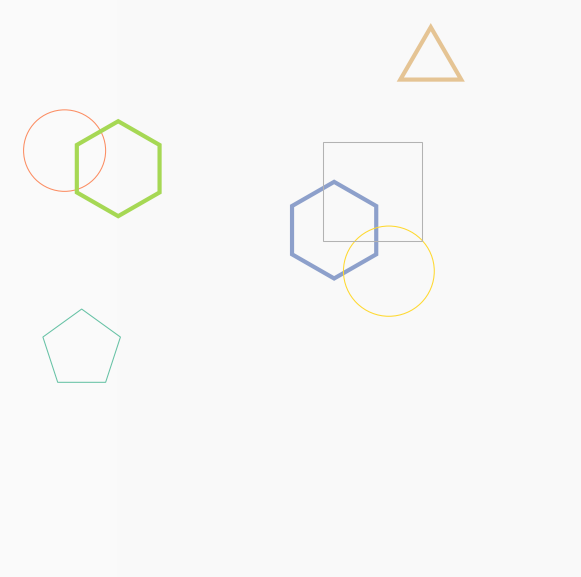[{"shape": "pentagon", "thickness": 0.5, "radius": 0.35, "center": [0.14, 0.394]}, {"shape": "circle", "thickness": 0.5, "radius": 0.35, "center": [0.111, 0.738]}, {"shape": "hexagon", "thickness": 2, "radius": 0.42, "center": [0.575, 0.601]}, {"shape": "hexagon", "thickness": 2, "radius": 0.41, "center": [0.203, 0.707]}, {"shape": "circle", "thickness": 0.5, "radius": 0.39, "center": [0.669, 0.53]}, {"shape": "triangle", "thickness": 2, "radius": 0.3, "center": [0.741, 0.892]}, {"shape": "square", "thickness": 0.5, "radius": 0.43, "center": [0.64, 0.668]}]